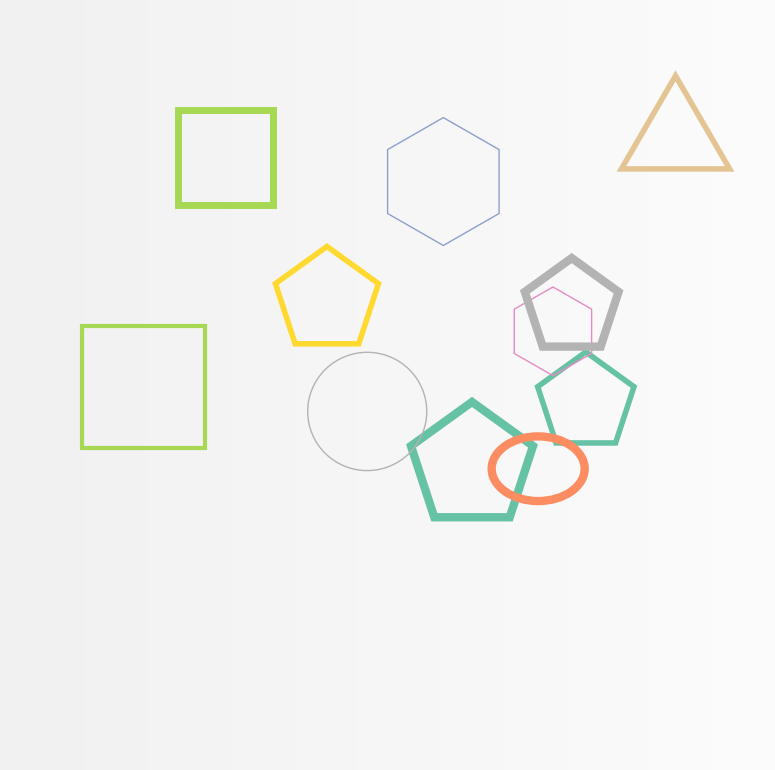[{"shape": "pentagon", "thickness": 2, "radius": 0.33, "center": [0.756, 0.478]}, {"shape": "pentagon", "thickness": 3, "radius": 0.41, "center": [0.609, 0.395]}, {"shape": "oval", "thickness": 3, "radius": 0.3, "center": [0.694, 0.391]}, {"shape": "hexagon", "thickness": 0.5, "radius": 0.42, "center": [0.572, 0.764]}, {"shape": "hexagon", "thickness": 0.5, "radius": 0.29, "center": [0.713, 0.57]}, {"shape": "square", "thickness": 1.5, "radius": 0.4, "center": [0.185, 0.497]}, {"shape": "square", "thickness": 2.5, "radius": 0.31, "center": [0.291, 0.795]}, {"shape": "pentagon", "thickness": 2, "radius": 0.35, "center": [0.422, 0.61]}, {"shape": "triangle", "thickness": 2, "radius": 0.4, "center": [0.872, 0.821]}, {"shape": "pentagon", "thickness": 3, "radius": 0.32, "center": [0.738, 0.601]}, {"shape": "circle", "thickness": 0.5, "radius": 0.38, "center": [0.474, 0.466]}]